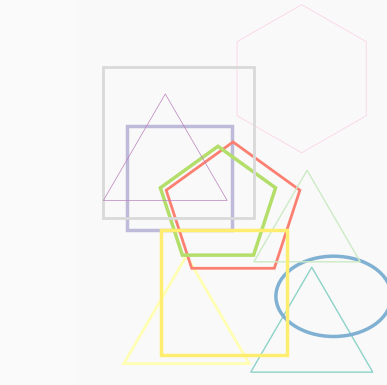[{"shape": "triangle", "thickness": 1, "radius": 0.91, "center": [0.805, 0.124]}, {"shape": "triangle", "thickness": 2, "radius": 0.93, "center": [0.481, 0.149]}, {"shape": "square", "thickness": 2.5, "radius": 0.67, "center": [0.463, 0.538]}, {"shape": "pentagon", "thickness": 2, "radius": 0.91, "center": [0.601, 0.45]}, {"shape": "oval", "thickness": 2.5, "radius": 0.74, "center": [0.861, 0.23]}, {"shape": "pentagon", "thickness": 2.5, "radius": 0.78, "center": [0.562, 0.464]}, {"shape": "hexagon", "thickness": 0.5, "radius": 0.96, "center": [0.778, 0.796]}, {"shape": "square", "thickness": 2, "radius": 0.98, "center": [0.46, 0.63]}, {"shape": "triangle", "thickness": 0.5, "radius": 0.92, "center": [0.426, 0.571]}, {"shape": "triangle", "thickness": 1, "radius": 0.79, "center": [0.792, 0.399]}, {"shape": "square", "thickness": 2.5, "radius": 0.81, "center": [0.578, 0.24]}]